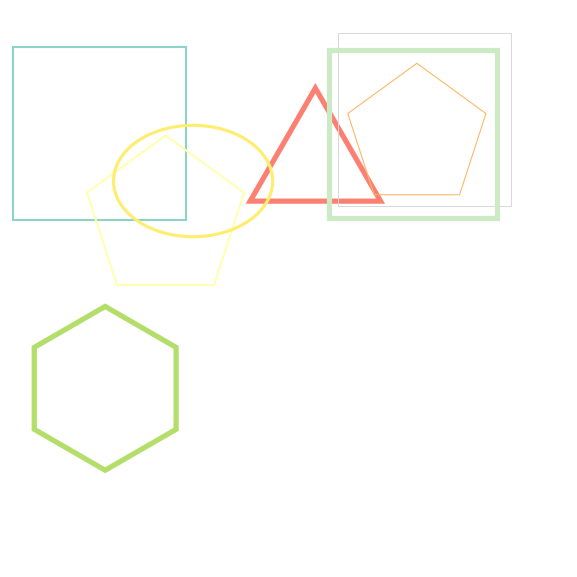[{"shape": "square", "thickness": 1, "radius": 0.75, "center": [0.172, 0.768]}, {"shape": "pentagon", "thickness": 1, "radius": 0.72, "center": [0.287, 0.621]}, {"shape": "triangle", "thickness": 2.5, "radius": 0.65, "center": [0.546, 0.716]}, {"shape": "pentagon", "thickness": 0.5, "radius": 0.63, "center": [0.722, 0.764]}, {"shape": "hexagon", "thickness": 2.5, "radius": 0.71, "center": [0.182, 0.327]}, {"shape": "square", "thickness": 0.5, "radius": 0.75, "center": [0.735, 0.793]}, {"shape": "square", "thickness": 2.5, "radius": 0.73, "center": [0.715, 0.767]}, {"shape": "oval", "thickness": 1.5, "radius": 0.69, "center": [0.334, 0.686]}]